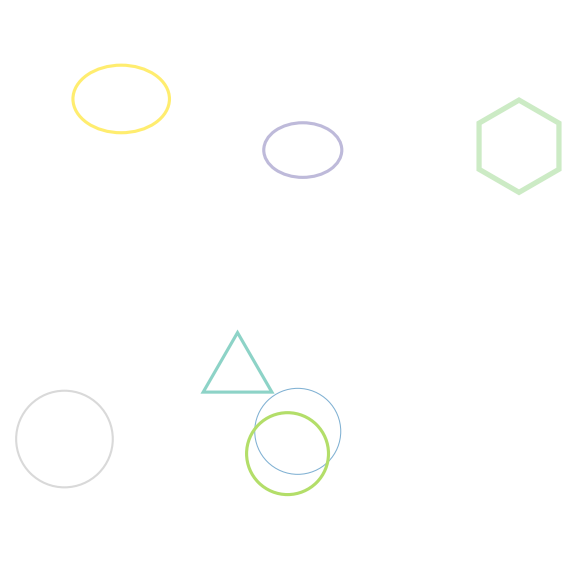[{"shape": "triangle", "thickness": 1.5, "radius": 0.34, "center": [0.411, 0.355]}, {"shape": "oval", "thickness": 1.5, "radius": 0.34, "center": [0.524, 0.739]}, {"shape": "circle", "thickness": 0.5, "radius": 0.37, "center": [0.516, 0.252]}, {"shape": "circle", "thickness": 1.5, "radius": 0.35, "center": [0.498, 0.214]}, {"shape": "circle", "thickness": 1, "radius": 0.42, "center": [0.112, 0.239]}, {"shape": "hexagon", "thickness": 2.5, "radius": 0.4, "center": [0.899, 0.746]}, {"shape": "oval", "thickness": 1.5, "radius": 0.42, "center": [0.21, 0.828]}]